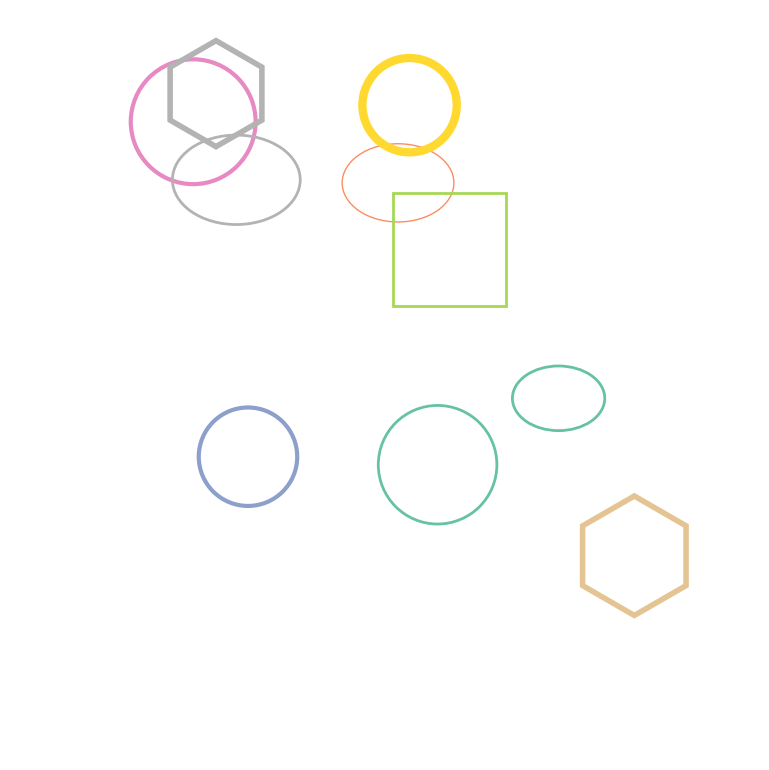[{"shape": "circle", "thickness": 1, "radius": 0.39, "center": [0.568, 0.396]}, {"shape": "oval", "thickness": 1, "radius": 0.3, "center": [0.725, 0.483]}, {"shape": "oval", "thickness": 0.5, "radius": 0.36, "center": [0.517, 0.763]}, {"shape": "circle", "thickness": 1.5, "radius": 0.32, "center": [0.322, 0.407]}, {"shape": "circle", "thickness": 1.5, "radius": 0.41, "center": [0.251, 0.842]}, {"shape": "square", "thickness": 1, "radius": 0.37, "center": [0.584, 0.676]}, {"shape": "circle", "thickness": 3, "radius": 0.31, "center": [0.532, 0.863]}, {"shape": "hexagon", "thickness": 2, "radius": 0.39, "center": [0.824, 0.278]}, {"shape": "hexagon", "thickness": 2, "radius": 0.34, "center": [0.281, 0.878]}, {"shape": "oval", "thickness": 1, "radius": 0.41, "center": [0.307, 0.766]}]